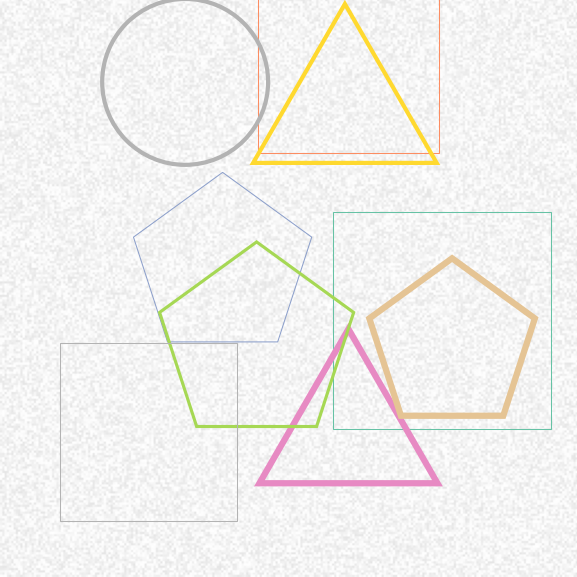[{"shape": "square", "thickness": 0.5, "radius": 0.94, "center": [0.765, 0.444]}, {"shape": "square", "thickness": 0.5, "radius": 0.78, "center": [0.603, 0.89]}, {"shape": "pentagon", "thickness": 0.5, "radius": 0.81, "center": [0.385, 0.538]}, {"shape": "triangle", "thickness": 3, "radius": 0.89, "center": [0.603, 0.251]}, {"shape": "pentagon", "thickness": 1.5, "radius": 0.88, "center": [0.444, 0.404]}, {"shape": "triangle", "thickness": 2, "radius": 0.92, "center": [0.597, 0.809]}, {"shape": "pentagon", "thickness": 3, "radius": 0.75, "center": [0.783, 0.401]}, {"shape": "square", "thickness": 0.5, "radius": 0.77, "center": [0.257, 0.251]}, {"shape": "circle", "thickness": 2, "radius": 0.72, "center": [0.321, 0.857]}]